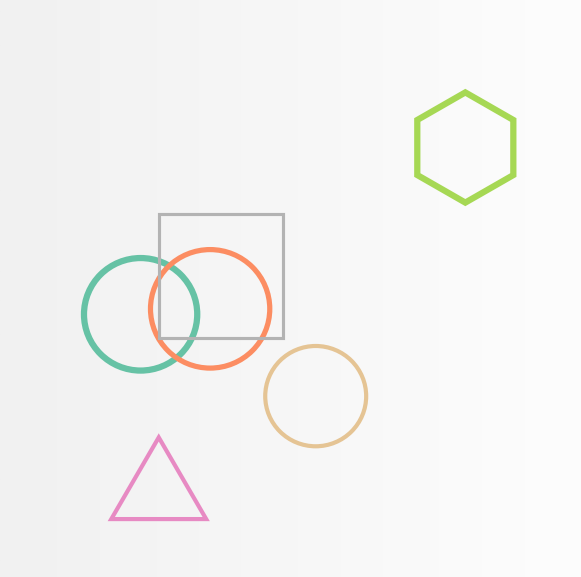[{"shape": "circle", "thickness": 3, "radius": 0.49, "center": [0.242, 0.455]}, {"shape": "circle", "thickness": 2.5, "radius": 0.51, "center": [0.362, 0.464]}, {"shape": "triangle", "thickness": 2, "radius": 0.47, "center": [0.273, 0.147]}, {"shape": "hexagon", "thickness": 3, "radius": 0.48, "center": [0.801, 0.744]}, {"shape": "circle", "thickness": 2, "radius": 0.43, "center": [0.543, 0.313]}, {"shape": "square", "thickness": 1.5, "radius": 0.53, "center": [0.38, 0.521]}]